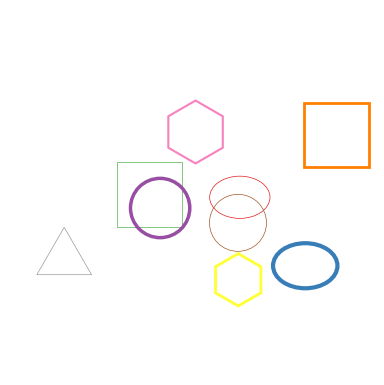[{"shape": "oval", "thickness": 0.5, "radius": 0.39, "center": [0.623, 0.488]}, {"shape": "oval", "thickness": 3, "radius": 0.42, "center": [0.793, 0.31]}, {"shape": "square", "thickness": 0.5, "radius": 0.43, "center": [0.388, 0.495]}, {"shape": "circle", "thickness": 2.5, "radius": 0.39, "center": [0.416, 0.46]}, {"shape": "square", "thickness": 2, "radius": 0.42, "center": [0.874, 0.65]}, {"shape": "hexagon", "thickness": 2, "radius": 0.34, "center": [0.619, 0.273]}, {"shape": "circle", "thickness": 0.5, "radius": 0.37, "center": [0.618, 0.421]}, {"shape": "hexagon", "thickness": 1.5, "radius": 0.41, "center": [0.508, 0.657]}, {"shape": "triangle", "thickness": 0.5, "radius": 0.41, "center": [0.167, 0.328]}]